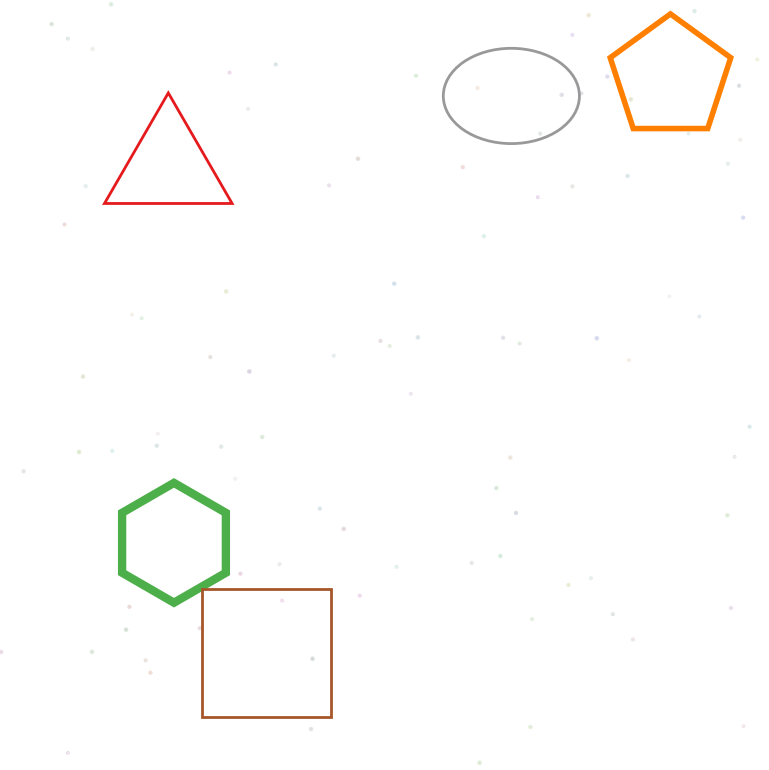[{"shape": "triangle", "thickness": 1, "radius": 0.48, "center": [0.219, 0.784]}, {"shape": "hexagon", "thickness": 3, "radius": 0.39, "center": [0.226, 0.295]}, {"shape": "pentagon", "thickness": 2, "radius": 0.41, "center": [0.871, 0.9]}, {"shape": "square", "thickness": 1, "radius": 0.42, "center": [0.346, 0.152]}, {"shape": "oval", "thickness": 1, "radius": 0.44, "center": [0.664, 0.875]}]